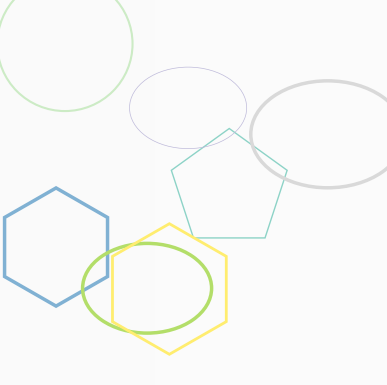[{"shape": "pentagon", "thickness": 1, "radius": 0.79, "center": [0.592, 0.509]}, {"shape": "oval", "thickness": 0.5, "radius": 0.76, "center": [0.485, 0.72]}, {"shape": "hexagon", "thickness": 2.5, "radius": 0.77, "center": [0.145, 0.358]}, {"shape": "oval", "thickness": 2.5, "radius": 0.83, "center": [0.38, 0.251]}, {"shape": "oval", "thickness": 2.5, "radius": 0.99, "center": [0.846, 0.651]}, {"shape": "circle", "thickness": 1.5, "radius": 0.87, "center": [0.168, 0.886]}, {"shape": "hexagon", "thickness": 2, "radius": 0.85, "center": [0.437, 0.249]}]